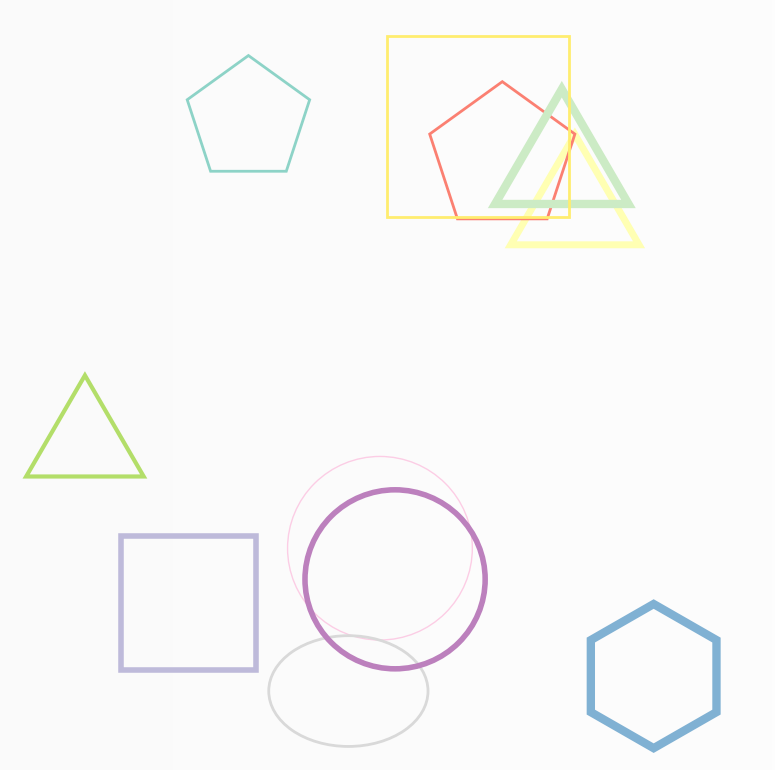[{"shape": "pentagon", "thickness": 1, "radius": 0.42, "center": [0.321, 0.845]}, {"shape": "triangle", "thickness": 2.5, "radius": 0.48, "center": [0.742, 0.73]}, {"shape": "square", "thickness": 2, "radius": 0.43, "center": [0.243, 0.216]}, {"shape": "pentagon", "thickness": 1, "radius": 0.49, "center": [0.648, 0.795]}, {"shape": "hexagon", "thickness": 3, "radius": 0.47, "center": [0.843, 0.122]}, {"shape": "triangle", "thickness": 1.5, "radius": 0.44, "center": [0.11, 0.425]}, {"shape": "circle", "thickness": 0.5, "radius": 0.6, "center": [0.49, 0.288]}, {"shape": "oval", "thickness": 1, "radius": 0.51, "center": [0.45, 0.103]}, {"shape": "circle", "thickness": 2, "radius": 0.58, "center": [0.51, 0.248]}, {"shape": "triangle", "thickness": 3, "radius": 0.5, "center": [0.725, 0.785]}, {"shape": "square", "thickness": 1, "radius": 0.59, "center": [0.617, 0.836]}]